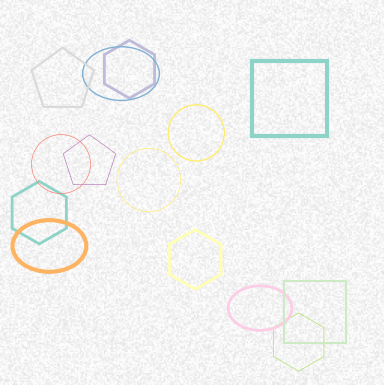[{"shape": "hexagon", "thickness": 2, "radius": 0.41, "center": [0.102, 0.448]}, {"shape": "square", "thickness": 3, "radius": 0.49, "center": [0.751, 0.745]}, {"shape": "hexagon", "thickness": 2, "radius": 0.39, "center": [0.507, 0.326]}, {"shape": "hexagon", "thickness": 2, "radius": 0.38, "center": [0.336, 0.82]}, {"shape": "circle", "thickness": 0.5, "radius": 0.38, "center": [0.159, 0.574]}, {"shape": "oval", "thickness": 1, "radius": 0.5, "center": [0.314, 0.809]}, {"shape": "oval", "thickness": 3, "radius": 0.48, "center": [0.128, 0.361]}, {"shape": "hexagon", "thickness": 0.5, "radius": 0.38, "center": [0.776, 0.112]}, {"shape": "oval", "thickness": 2, "radius": 0.41, "center": [0.675, 0.2]}, {"shape": "pentagon", "thickness": 1.5, "radius": 0.43, "center": [0.163, 0.791]}, {"shape": "pentagon", "thickness": 0.5, "radius": 0.36, "center": [0.232, 0.578]}, {"shape": "square", "thickness": 1.5, "radius": 0.4, "center": [0.817, 0.189]}, {"shape": "circle", "thickness": 0.5, "radius": 0.41, "center": [0.387, 0.532]}, {"shape": "circle", "thickness": 1, "radius": 0.36, "center": [0.51, 0.655]}]